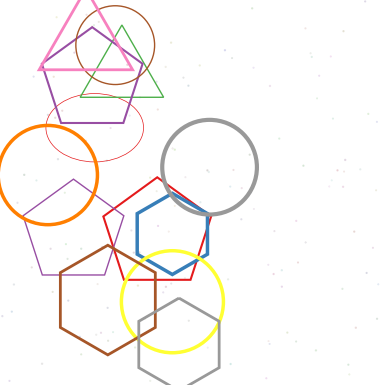[{"shape": "pentagon", "thickness": 1.5, "radius": 0.74, "center": [0.408, 0.392]}, {"shape": "oval", "thickness": 0.5, "radius": 0.63, "center": [0.246, 0.668]}, {"shape": "hexagon", "thickness": 2.5, "radius": 0.53, "center": [0.448, 0.392]}, {"shape": "triangle", "thickness": 1, "radius": 0.63, "center": [0.317, 0.81]}, {"shape": "pentagon", "thickness": 1.5, "radius": 0.69, "center": [0.24, 0.792]}, {"shape": "pentagon", "thickness": 1, "radius": 0.69, "center": [0.191, 0.397]}, {"shape": "circle", "thickness": 2.5, "radius": 0.64, "center": [0.124, 0.545]}, {"shape": "circle", "thickness": 2.5, "radius": 0.66, "center": [0.448, 0.216]}, {"shape": "circle", "thickness": 1, "radius": 0.51, "center": [0.299, 0.883]}, {"shape": "hexagon", "thickness": 2, "radius": 0.71, "center": [0.28, 0.221]}, {"shape": "triangle", "thickness": 2, "radius": 0.7, "center": [0.223, 0.889]}, {"shape": "circle", "thickness": 3, "radius": 0.61, "center": [0.544, 0.566]}, {"shape": "hexagon", "thickness": 2, "radius": 0.6, "center": [0.465, 0.105]}]